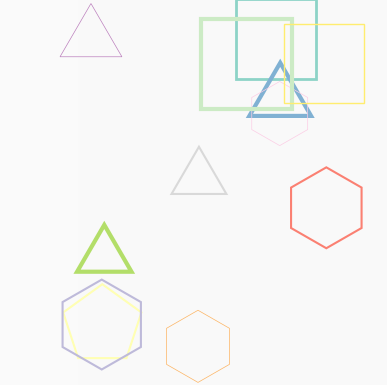[{"shape": "square", "thickness": 2, "radius": 0.51, "center": [0.712, 0.899]}, {"shape": "pentagon", "thickness": 1.5, "radius": 0.53, "center": [0.264, 0.156]}, {"shape": "hexagon", "thickness": 1.5, "radius": 0.58, "center": [0.263, 0.157]}, {"shape": "hexagon", "thickness": 1.5, "radius": 0.53, "center": [0.842, 0.46]}, {"shape": "triangle", "thickness": 3, "radius": 0.46, "center": [0.723, 0.745]}, {"shape": "hexagon", "thickness": 0.5, "radius": 0.47, "center": [0.511, 0.1]}, {"shape": "triangle", "thickness": 3, "radius": 0.41, "center": [0.269, 0.335]}, {"shape": "hexagon", "thickness": 0.5, "radius": 0.42, "center": [0.722, 0.705]}, {"shape": "triangle", "thickness": 1.5, "radius": 0.41, "center": [0.513, 0.537]}, {"shape": "triangle", "thickness": 0.5, "radius": 0.46, "center": [0.235, 0.899]}, {"shape": "square", "thickness": 3, "radius": 0.59, "center": [0.636, 0.835]}, {"shape": "square", "thickness": 1, "radius": 0.51, "center": [0.836, 0.834]}]